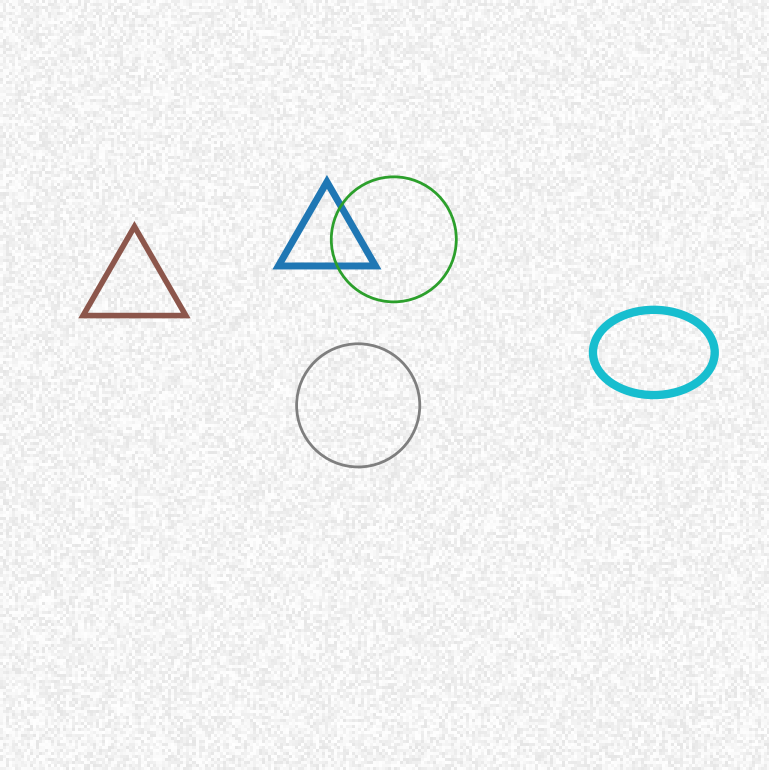[{"shape": "triangle", "thickness": 2.5, "radius": 0.36, "center": [0.425, 0.691]}, {"shape": "circle", "thickness": 1, "radius": 0.41, "center": [0.511, 0.689]}, {"shape": "triangle", "thickness": 2, "radius": 0.39, "center": [0.175, 0.629]}, {"shape": "circle", "thickness": 1, "radius": 0.4, "center": [0.465, 0.474]}, {"shape": "oval", "thickness": 3, "radius": 0.4, "center": [0.849, 0.542]}]